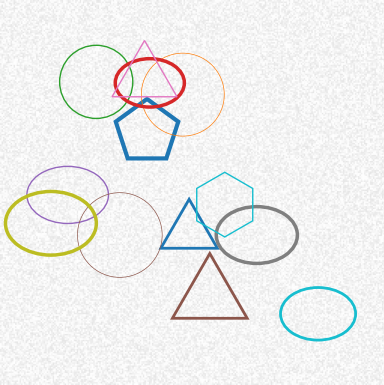[{"shape": "triangle", "thickness": 2, "radius": 0.42, "center": [0.491, 0.398]}, {"shape": "pentagon", "thickness": 3, "radius": 0.43, "center": [0.382, 0.658]}, {"shape": "circle", "thickness": 0.5, "radius": 0.54, "center": [0.475, 0.754]}, {"shape": "circle", "thickness": 1, "radius": 0.48, "center": [0.25, 0.787]}, {"shape": "oval", "thickness": 2.5, "radius": 0.45, "center": [0.389, 0.785]}, {"shape": "oval", "thickness": 1, "radius": 0.53, "center": [0.176, 0.494]}, {"shape": "triangle", "thickness": 2, "radius": 0.56, "center": [0.545, 0.229]}, {"shape": "circle", "thickness": 0.5, "radius": 0.55, "center": [0.311, 0.39]}, {"shape": "triangle", "thickness": 1, "radius": 0.49, "center": [0.375, 0.797]}, {"shape": "oval", "thickness": 2.5, "radius": 0.53, "center": [0.667, 0.39]}, {"shape": "oval", "thickness": 2.5, "radius": 0.59, "center": [0.132, 0.42]}, {"shape": "oval", "thickness": 2, "radius": 0.49, "center": [0.826, 0.185]}, {"shape": "hexagon", "thickness": 1, "radius": 0.42, "center": [0.584, 0.469]}]